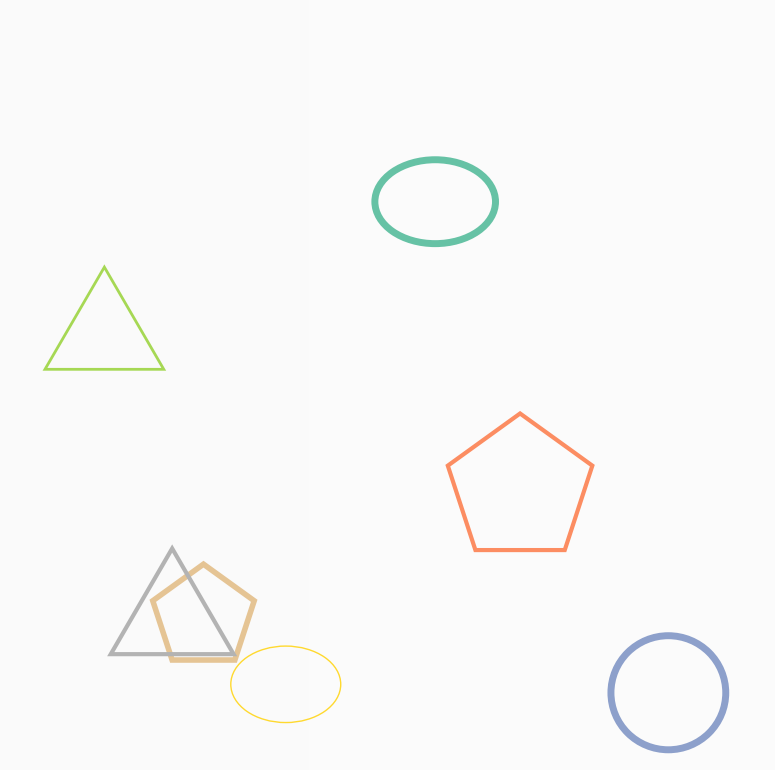[{"shape": "oval", "thickness": 2.5, "radius": 0.39, "center": [0.562, 0.738]}, {"shape": "pentagon", "thickness": 1.5, "radius": 0.49, "center": [0.671, 0.365]}, {"shape": "circle", "thickness": 2.5, "radius": 0.37, "center": [0.862, 0.1]}, {"shape": "triangle", "thickness": 1, "radius": 0.44, "center": [0.135, 0.565]}, {"shape": "oval", "thickness": 0.5, "radius": 0.35, "center": [0.369, 0.111]}, {"shape": "pentagon", "thickness": 2, "radius": 0.34, "center": [0.263, 0.199]}, {"shape": "triangle", "thickness": 1.5, "radius": 0.46, "center": [0.222, 0.196]}]